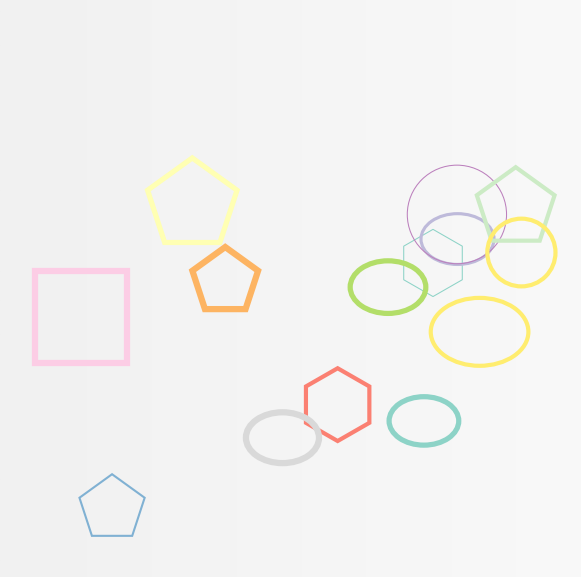[{"shape": "oval", "thickness": 2.5, "radius": 0.3, "center": [0.729, 0.27]}, {"shape": "hexagon", "thickness": 0.5, "radius": 0.29, "center": [0.745, 0.544]}, {"shape": "pentagon", "thickness": 2.5, "radius": 0.4, "center": [0.331, 0.645]}, {"shape": "oval", "thickness": 1.5, "radius": 0.31, "center": [0.787, 0.585]}, {"shape": "hexagon", "thickness": 2, "radius": 0.31, "center": [0.581, 0.298]}, {"shape": "pentagon", "thickness": 1, "radius": 0.29, "center": [0.193, 0.119]}, {"shape": "pentagon", "thickness": 3, "radius": 0.3, "center": [0.388, 0.512]}, {"shape": "oval", "thickness": 2.5, "radius": 0.33, "center": [0.668, 0.502]}, {"shape": "square", "thickness": 3, "radius": 0.4, "center": [0.139, 0.45]}, {"shape": "oval", "thickness": 3, "radius": 0.31, "center": [0.486, 0.241]}, {"shape": "circle", "thickness": 0.5, "radius": 0.43, "center": [0.786, 0.628]}, {"shape": "pentagon", "thickness": 2, "radius": 0.35, "center": [0.887, 0.639]}, {"shape": "circle", "thickness": 2, "radius": 0.29, "center": [0.897, 0.562]}, {"shape": "oval", "thickness": 2, "radius": 0.42, "center": [0.825, 0.425]}]